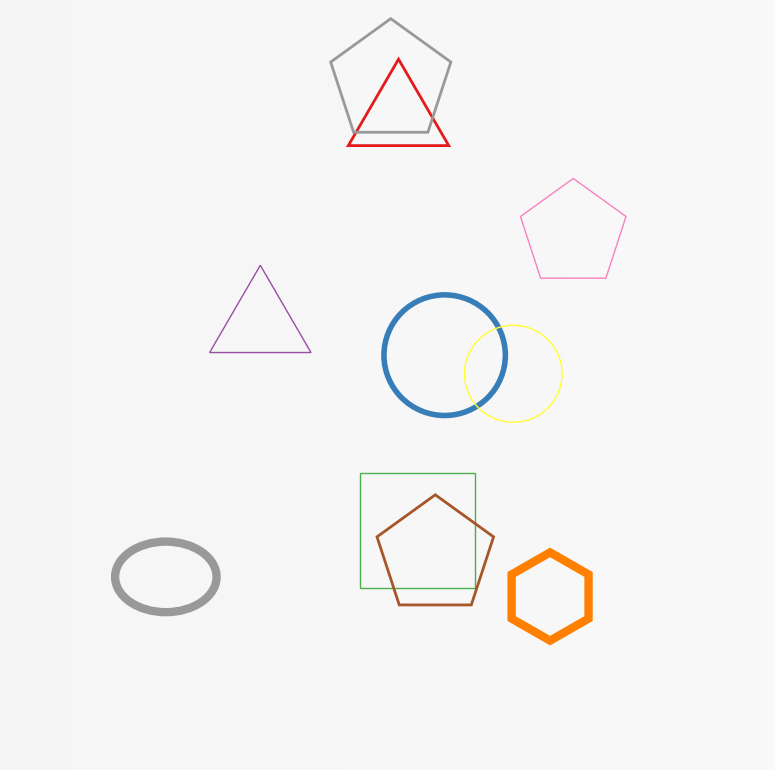[{"shape": "triangle", "thickness": 1, "radius": 0.37, "center": [0.514, 0.848]}, {"shape": "circle", "thickness": 2, "radius": 0.39, "center": [0.574, 0.539]}, {"shape": "square", "thickness": 0.5, "radius": 0.37, "center": [0.539, 0.311]}, {"shape": "triangle", "thickness": 0.5, "radius": 0.38, "center": [0.336, 0.58]}, {"shape": "hexagon", "thickness": 3, "radius": 0.29, "center": [0.71, 0.225]}, {"shape": "circle", "thickness": 0.5, "radius": 0.31, "center": [0.662, 0.515]}, {"shape": "pentagon", "thickness": 1, "radius": 0.4, "center": [0.562, 0.278]}, {"shape": "pentagon", "thickness": 0.5, "radius": 0.36, "center": [0.74, 0.697]}, {"shape": "pentagon", "thickness": 1, "radius": 0.41, "center": [0.504, 0.894]}, {"shape": "oval", "thickness": 3, "radius": 0.33, "center": [0.214, 0.251]}]